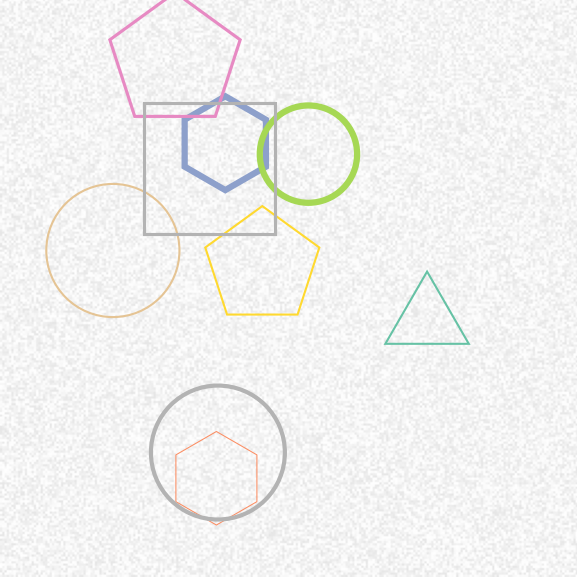[{"shape": "triangle", "thickness": 1, "radius": 0.42, "center": [0.74, 0.445]}, {"shape": "hexagon", "thickness": 0.5, "radius": 0.4, "center": [0.375, 0.171]}, {"shape": "hexagon", "thickness": 3, "radius": 0.41, "center": [0.39, 0.751]}, {"shape": "pentagon", "thickness": 1.5, "radius": 0.59, "center": [0.303, 0.894]}, {"shape": "circle", "thickness": 3, "radius": 0.42, "center": [0.534, 0.732]}, {"shape": "pentagon", "thickness": 1, "radius": 0.52, "center": [0.454, 0.538]}, {"shape": "circle", "thickness": 1, "radius": 0.58, "center": [0.195, 0.565]}, {"shape": "circle", "thickness": 2, "radius": 0.58, "center": [0.377, 0.216]}, {"shape": "square", "thickness": 1.5, "radius": 0.57, "center": [0.363, 0.707]}]